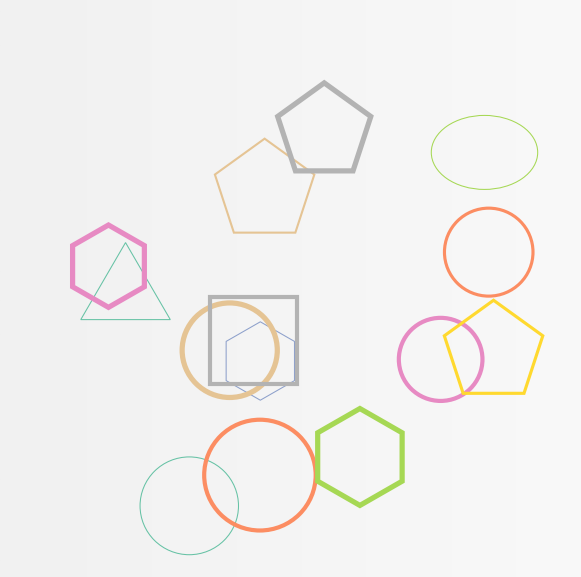[{"shape": "triangle", "thickness": 0.5, "radius": 0.44, "center": [0.216, 0.49]}, {"shape": "circle", "thickness": 0.5, "radius": 0.42, "center": [0.326, 0.123]}, {"shape": "circle", "thickness": 2, "radius": 0.48, "center": [0.447, 0.176]}, {"shape": "circle", "thickness": 1.5, "radius": 0.38, "center": [0.841, 0.563]}, {"shape": "hexagon", "thickness": 0.5, "radius": 0.34, "center": [0.448, 0.374]}, {"shape": "circle", "thickness": 2, "radius": 0.36, "center": [0.758, 0.377]}, {"shape": "hexagon", "thickness": 2.5, "radius": 0.36, "center": [0.187, 0.538]}, {"shape": "hexagon", "thickness": 2.5, "radius": 0.42, "center": [0.619, 0.208]}, {"shape": "oval", "thickness": 0.5, "radius": 0.46, "center": [0.834, 0.735]}, {"shape": "pentagon", "thickness": 1.5, "radius": 0.45, "center": [0.849, 0.39]}, {"shape": "pentagon", "thickness": 1, "radius": 0.45, "center": [0.455, 0.669]}, {"shape": "circle", "thickness": 2.5, "radius": 0.41, "center": [0.395, 0.393]}, {"shape": "square", "thickness": 2, "radius": 0.38, "center": [0.436, 0.409]}, {"shape": "pentagon", "thickness": 2.5, "radius": 0.42, "center": [0.558, 0.771]}]